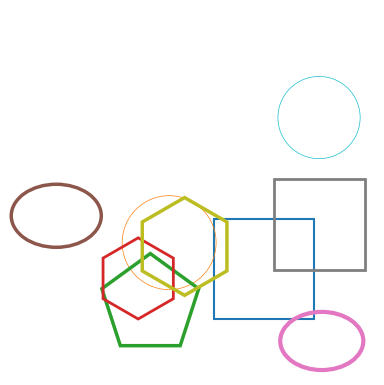[{"shape": "square", "thickness": 1.5, "radius": 0.65, "center": [0.685, 0.301]}, {"shape": "circle", "thickness": 0.5, "radius": 0.61, "center": [0.439, 0.37]}, {"shape": "pentagon", "thickness": 2.5, "radius": 0.66, "center": [0.39, 0.209]}, {"shape": "hexagon", "thickness": 2, "radius": 0.53, "center": [0.359, 0.277]}, {"shape": "oval", "thickness": 2.5, "radius": 0.58, "center": [0.146, 0.44]}, {"shape": "oval", "thickness": 3, "radius": 0.54, "center": [0.836, 0.114]}, {"shape": "square", "thickness": 2, "radius": 0.59, "center": [0.83, 0.418]}, {"shape": "hexagon", "thickness": 2.5, "radius": 0.63, "center": [0.479, 0.36]}, {"shape": "circle", "thickness": 0.5, "radius": 0.53, "center": [0.829, 0.695]}]